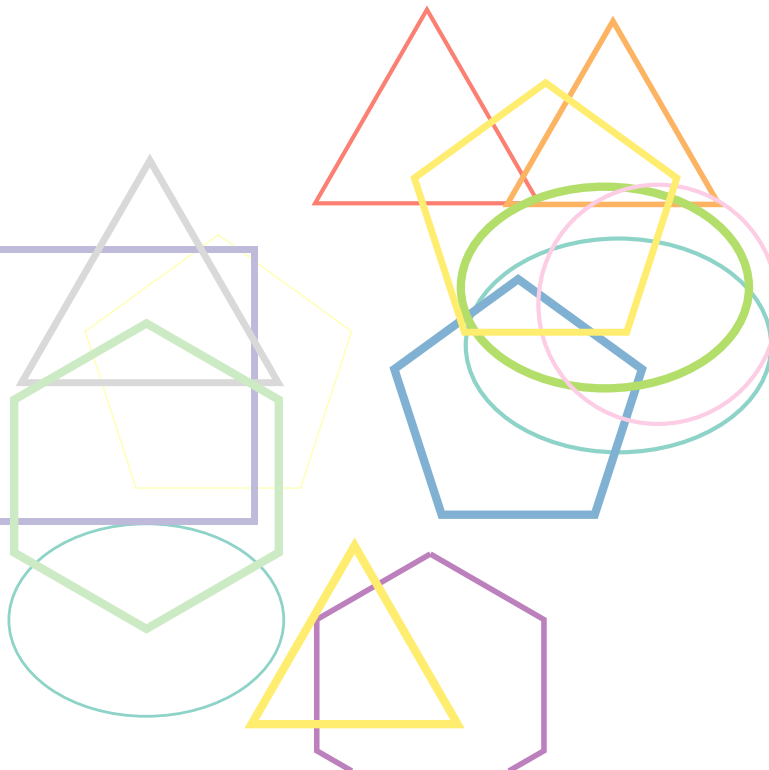[{"shape": "oval", "thickness": 1, "radius": 0.89, "center": [0.19, 0.195]}, {"shape": "oval", "thickness": 1.5, "radius": 0.99, "center": [0.803, 0.551]}, {"shape": "pentagon", "thickness": 0.5, "radius": 0.91, "center": [0.284, 0.513]}, {"shape": "square", "thickness": 2.5, "radius": 0.88, "center": [0.153, 0.5]}, {"shape": "triangle", "thickness": 1.5, "radius": 0.84, "center": [0.554, 0.82]}, {"shape": "pentagon", "thickness": 3, "radius": 0.85, "center": [0.673, 0.468]}, {"shape": "triangle", "thickness": 2, "radius": 0.79, "center": [0.796, 0.814]}, {"shape": "oval", "thickness": 3, "radius": 0.94, "center": [0.786, 0.627]}, {"shape": "circle", "thickness": 1.5, "radius": 0.78, "center": [0.855, 0.605]}, {"shape": "triangle", "thickness": 2.5, "radius": 0.96, "center": [0.195, 0.599]}, {"shape": "hexagon", "thickness": 2, "radius": 0.85, "center": [0.559, 0.11]}, {"shape": "hexagon", "thickness": 3, "radius": 0.99, "center": [0.19, 0.382]}, {"shape": "triangle", "thickness": 3, "radius": 0.77, "center": [0.46, 0.137]}, {"shape": "pentagon", "thickness": 2.5, "radius": 0.9, "center": [0.709, 0.713]}]